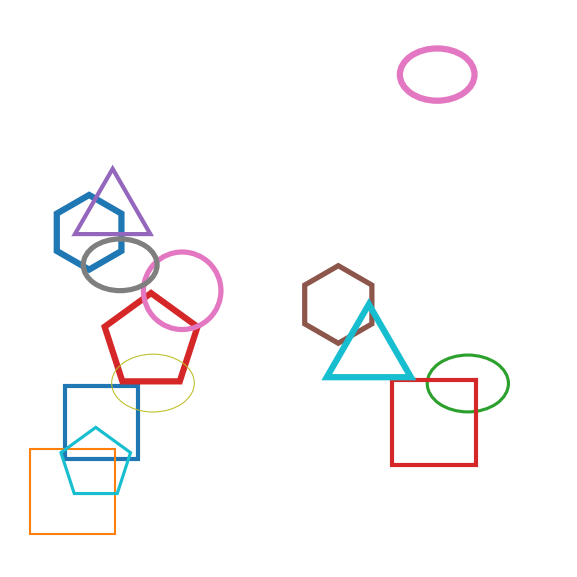[{"shape": "hexagon", "thickness": 3, "radius": 0.32, "center": [0.154, 0.597]}, {"shape": "square", "thickness": 2, "radius": 0.32, "center": [0.176, 0.268]}, {"shape": "square", "thickness": 1, "radius": 0.37, "center": [0.125, 0.148]}, {"shape": "oval", "thickness": 1.5, "radius": 0.35, "center": [0.81, 0.335]}, {"shape": "square", "thickness": 2, "radius": 0.37, "center": [0.751, 0.267]}, {"shape": "pentagon", "thickness": 3, "radius": 0.42, "center": [0.262, 0.407]}, {"shape": "triangle", "thickness": 2, "radius": 0.38, "center": [0.195, 0.631]}, {"shape": "hexagon", "thickness": 2.5, "radius": 0.34, "center": [0.586, 0.472]}, {"shape": "circle", "thickness": 2.5, "radius": 0.34, "center": [0.315, 0.496]}, {"shape": "oval", "thickness": 3, "radius": 0.32, "center": [0.757, 0.87]}, {"shape": "oval", "thickness": 2.5, "radius": 0.32, "center": [0.208, 0.541]}, {"shape": "oval", "thickness": 0.5, "radius": 0.36, "center": [0.265, 0.336]}, {"shape": "triangle", "thickness": 3, "radius": 0.42, "center": [0.639, 0.388]}, {"shape": "pentagon", "thickness": 1.5, "radius": 0.32, "center": [0.166, 0.196]}]